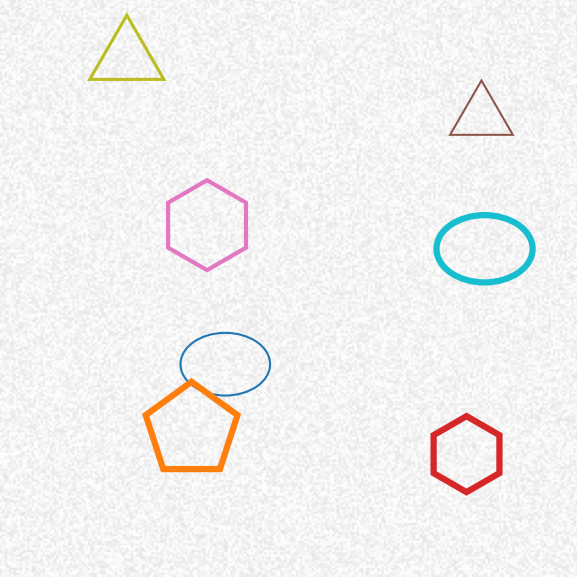[{"shape": "oval", "thickness": 1, "radius": 0.39, "center": [0.39, 0.369]}, {"shape": "pentagon", "thickness": 3, "radius": 0.42, "center": [0.332, 0.255]}, {"shape": "hexagon", "thickness": 3, "radius": 0.33, "center": [0.808, 0.213]}, {"shape": "triangle", "thickness": 1, "radius": 0.31, "center": [0.834, 0.797]}, {"shape": "hexagon", "thickness": 2, "radius": 0.39, "center": [0.359, 0.609]}, {"shape": "triangle", "thickness": 1.5, "radius": 0.37, "center": [0.22, 0.899]}, {"shape": "oval", "thickness": 3, "radius": 0.42, "center": [0.839, 0.568]}]